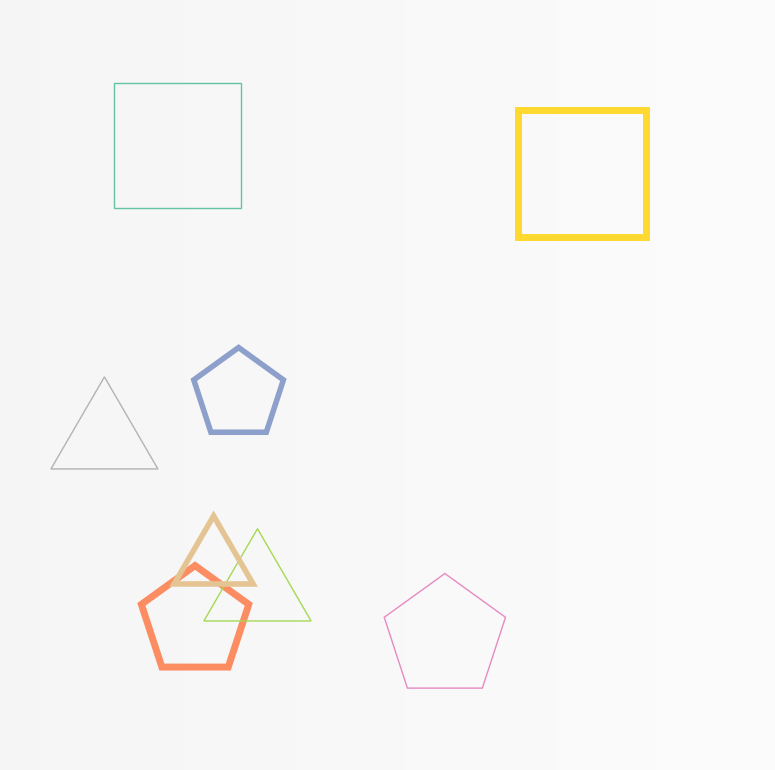[{"shape": "square", "thickness": 0.5, "radius": 0.41, "center": [0.229, 0.811]}, {"shape": "pentagon", "thickness": 2.5, "radius": 0.36, "center": [0.252, 0.193]}, {"shape": "pentagon", "thickness": 2, "radius": 0.3, "center": [0.308, 0.488]}, {"shape": "pentagon", "thickness": 0.5, "radius": 0.41, "center": [0.574, 0.173]}, {"shape": "triangle", "thickness": 0.5, "radius": 0.4, "center": [0.332, 0.233]}, {"shape": "square", "thickness": 2.5, "radius": 0.41, "center": [0.751, 0.774]}, {"shape": "triangle", "thickness": 2, "radius": 0.29, "center": [0.276, 0.271]}, {"shape": "triangle", "thickness": 0.5, "radius": 0.4, "center": [0.135, 0.431]}]